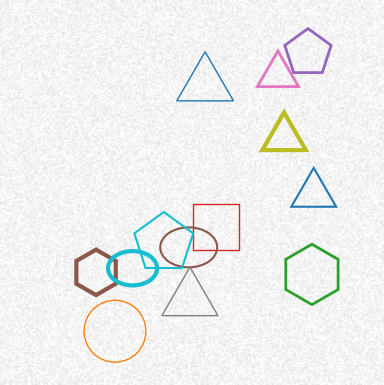[{"shape": "triangle", "thickness": 1, "radius": 0.43, "center": [0.533, 0.781]}, {"shape": "triangle", "thickness": 1.5, "radius": 0.34, "center": [0.815, 0.497]}, {"shape": "circle", "thickness": 1, "radius": 0.4, "center": [0.299, 0.14]}, {"shape": "hexagon", "thickness": 2, "radius": 0.39, "center": [0.81, 0.287]}, {"shape": "square", "thickness": 1, "radius": 0.3, "center": [0.562, 0.41]}, {"shape": "pentagon", "thickness": 2, "radius": 0.32, "center": [0.8, 0.863]}, {"shape": "hexagon", "thickness": 3, "radius": 0.3, "center": [0.249, 0.293]}, {"shape": "oval", "thickness": 1.5, "radius": 0.37, "center": [0.49, 0.357]}, {"shape": "triangle", "thickness": 2, "radius": 0.31, "center": [0.722, 0.806]}, {"shape": "triangle", "thickness": 1, "radius": 0.42, "center": [0.493, 0.222]}, {"shape": "triangle", "thickness": 3, "radius": 0.33, "center": [0.738, 0.643]}, {"shape": "oval", "thickness": 3, "radius": 0.32, "center": [0.344, 0.303]}, {"shape": "pentagon", "thickness": 1.5, "radius": 0.4, "center": [0.425, 0.369]}]